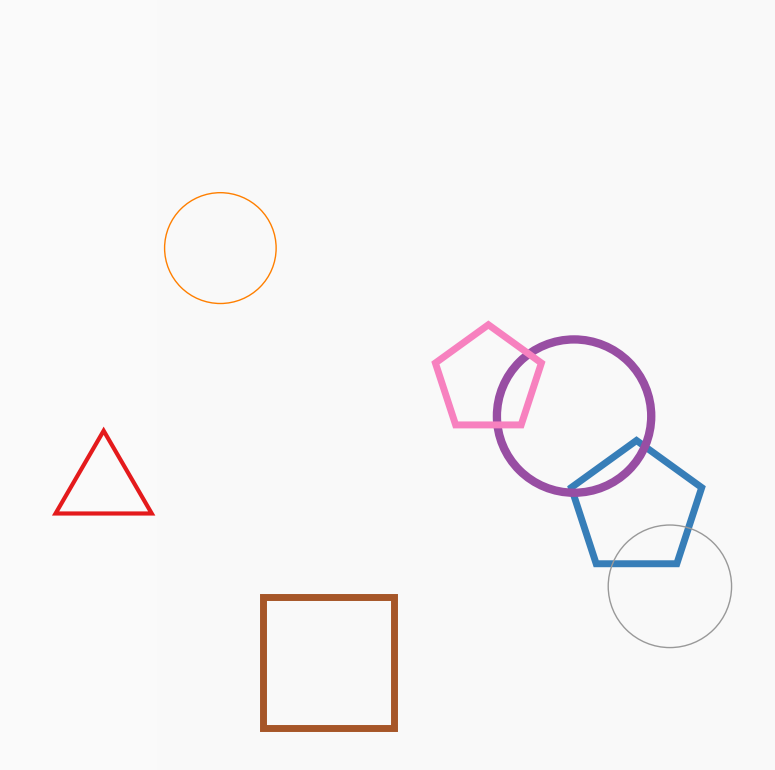[{"shape": "triangle", "thickness": 1.5, "radius": 0.36, "center": [0.134, 0.369]}, {"shape": "pentagon", "thickness": 2.5, "radius": 0.44, "center": [0.821, 0.339]}, {"shape": "circle", "thickness": 3, "radius": 0.5, "center": [0.741, 0.46]}, {"shape": "circle", "thickness": 0.5, "radius": 0.36, "center": [0.284, 0.678]}, {"shape": "square", "thickness": 2.5, "radius": 0.42, "center": [0.423, 0.14]}, {"shape": "pentagon", "thickness": 2.5, "radius": 0.36, "center": [0.63, 0.506]}, {"shape": "circle", "thickness": 0.5, "radius": 0.4, "center": [0.864, 0.239]}]